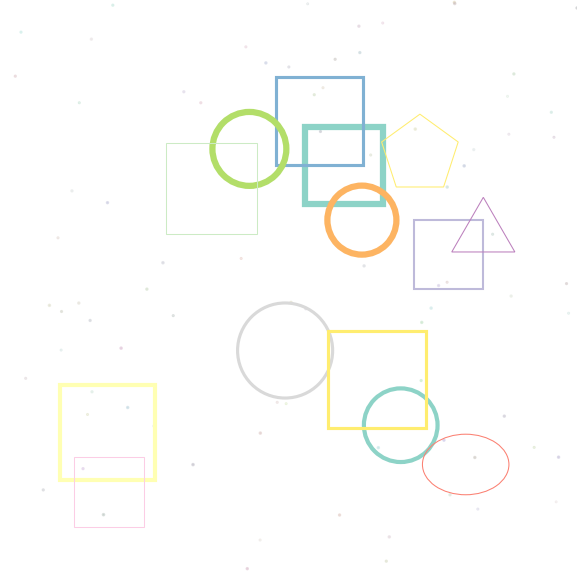[{"shape": "square", "thickness": 3, "radius": 0.34, "center": [0.596, 0.712]}, {"shape": "circle", "thickness": 2, "radius": 0.32, "center": [0.694, 0.263]}, {"shape": "square", "thickness": 2, "radius": 0.41, "center": [0.186, 0.25]}, {"shape": "square", "thickness": 1, "radius": 0.3, "center": [0.777, 0.559]}, {"shape": "oval", "thickness": 0.5, "radius": 0.37, "center": [0.806, 0.195]}, {"shape": "square", "thickness": 1.5, "radius": 0.38, "center": [0.554, 0.79]}, {"shape": "circle", "thickness": 3, "radius": 0.3, "center": [0.627, 0.618]}, {"shape": "circle", "thickness": 3, "radius": 0.32, "center": [0.432, 0.741]}, {"shape": "square", "thickness": 0.5, "radius": 0.3, "center": [0.189, 0.147]}, {"shape": "circle", "thickness": 1.5, "radius": 0.41, "center": [0.494, 0.392]}, {"shape": "triangle", "thickness": 0.5, "radius": 0.32, "center": [0.837, 0.594]}, {"shape": "square", "thickness": 0.5, "radius": 0.39, "center": [0.366, 0.673]}, {"shape": "square", "thickness": 1.5, "radius": 0.42, "center": [0.652, 0.342]}, {"shape": "pentagon", "thickness": 0.5, "radius": 0.35, "center": [0.727, 0.732]}]